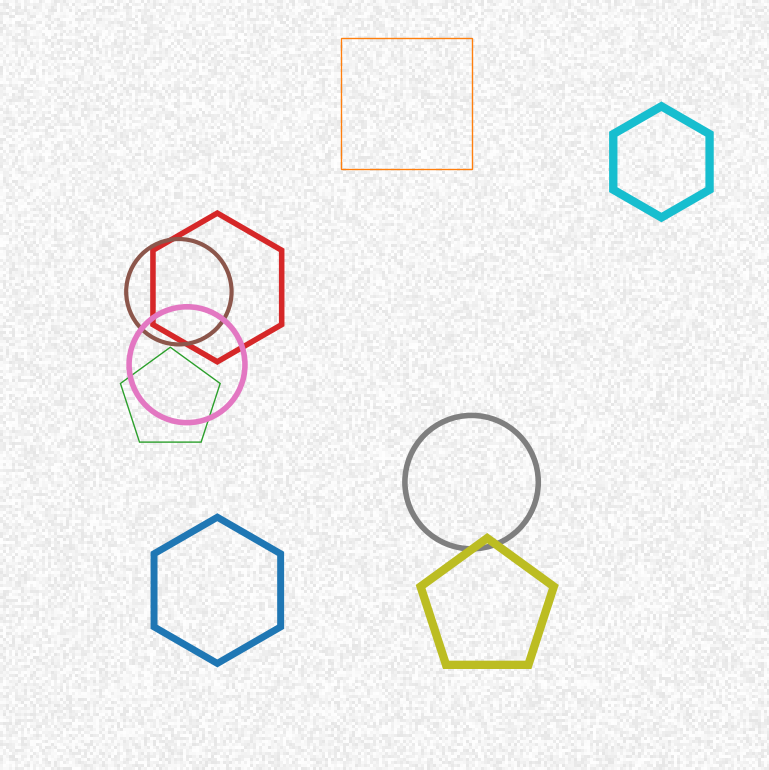[{"shape": "hexagon", "thickness": 2.5, "radius": 0.47, "center": [0.282, 0.233]}, {"shape": "square", "thickness": 0.5, "radius": 0.43, "center": [0.528, 0.865]}, {"shape": "pentagon", "thickness": 0.5, "radius": 0.34, "center": [0.221, 0.481]}, {"shape": "hexagon", "thickness": 2, "radius": 0.48, "center": [0.282, 0.627]}, {"shape": "circle", "thickness": 1.5, "radius": 0.34, "center": [0.232, 0.621]}, {"shape": "circle", "thickness": 2, "radius": 0.38, "center": [0.243, 0.526]}, {"shape": "circle", "thickness": 2, "radius": 0.43, "center": [0.612, 0.374]}, {"shape": "pentagon", "thickness": 3, "radius": 0.45, "center": [0.633, 0.21]}, {"shape": "hexagon", "thickness": 3, "radius": 0.36, "center": [0.859, 0.79]}]